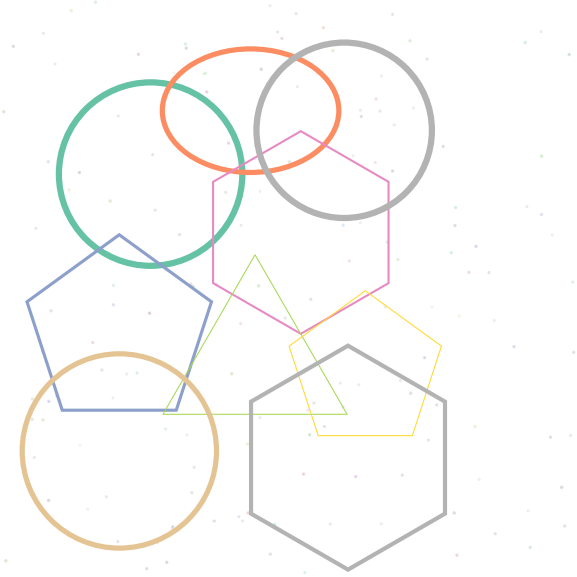[{"shape": "circle", "thickness": 3, "radius": 0.79, "center": [0.261, 0.698]}, {"shape": "oval", "thickness": 2.5, "radius": 0.76, "center": [0.434, 0.807]}, {"shape": "pentagon", "thickness": 1.5, "radius": 0.84, "center": [0.206, 0.425]}, {"shape": "hexagon", "thickness": 1, "radius": 0.88, "center": [0.521, 0.597]}, {"shape": "triangle", "thickness": 0.5, "radius": 0.92, "center": [0.442, 0.374]}, {"shape": "pentagon", "thickness": 0.5, "radius": 0.69, "center": [0.632, 0.357]}, {"shape": "circle", "thickness": 2.5, "radius": 0.84, "center": [0.207, 0.218]}, {"shape": "hexagon", "thickness": 2, "radius": 0.97, "center": [0.603, 0.207]}, {"shape": "circle", "thickness": 3, "radius": 0.76, "center": [0.596, 0.774]}]